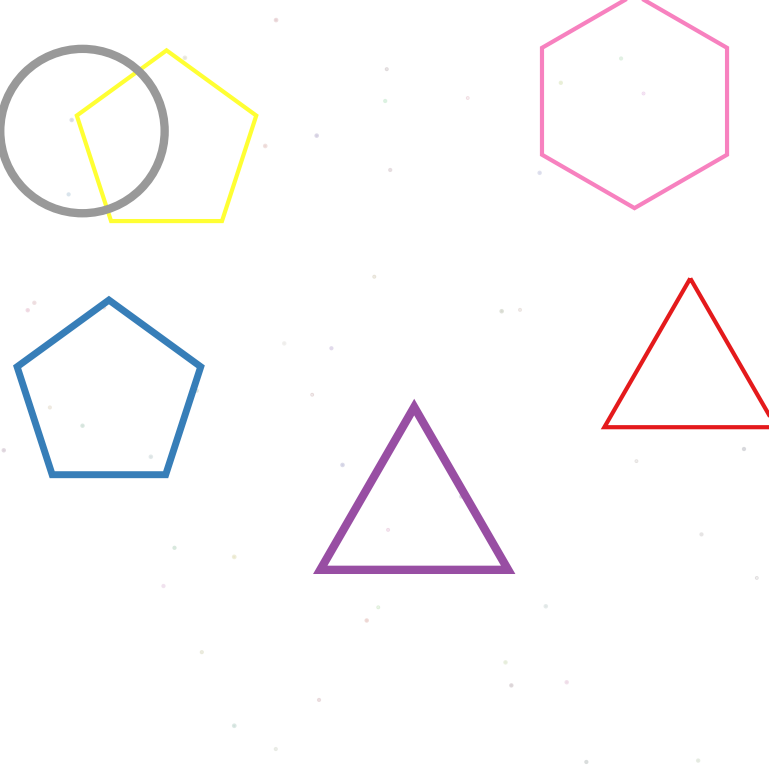[{"shape": "triangle", "thickness": 1.5, "radius": 0.64, "center": [0.896, 0.51]}, {"shape": "pentagon", "thickness": 2.5, "radius": 0.63, "center": [0.141, 0.485]}, {"shape": "triangle", "thickness": 3, "radius": 0.7, "center": [0.538, 0.33]}, {"shape": "pentagon", "thickness": 1.5, "radius": 0.61, "center": [0.216, 0.812]}, {"shape": "hexagon", "thickness": 1.5, "radius": 0.69, "center": [0.824, 0.868]}, {"shape": "circle", "thickness": 3, "radius": 0.53, "center": [0.107, 0.83]}]